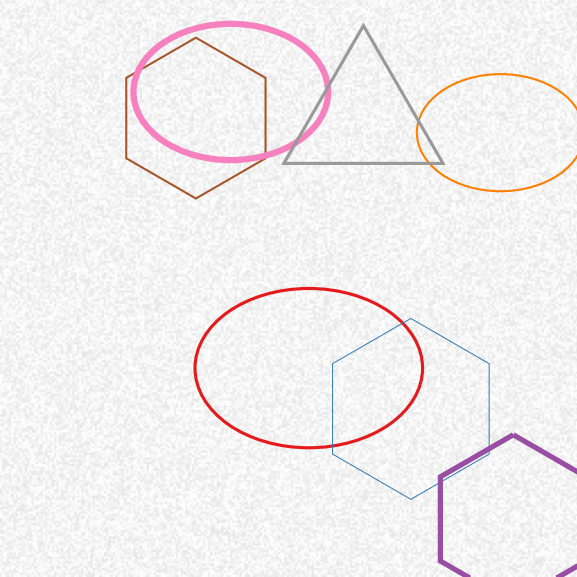[{"shape": "oval", "thickness": 1.5, "radius": 0.99, "center": [0.535, 0.362]}, {"shape": "hexagon", "thickness": 0.5, "radius": 0.78, "center": [0.711, 0.291]}, {"shape": "hexagon", "thickness": 2.5, "radius": 0.73, "center": [0.889, 0.101]}, {"shape": "oval", "thickness": 1, "radius": 0.72, "center": [0.867, 0.769]}, {"shape": "hexagon", "thickness": 1, "radius": 0.7, "center": [0.339, 0.795]}, {"shape": "oval", "thickness": 3, "radius": 0.84, "center": [0.4, 0.84]}, {"shape": "triangle", "thickness": 1.5, "radius": 0.8, "center": [0.629, 0.796]}]